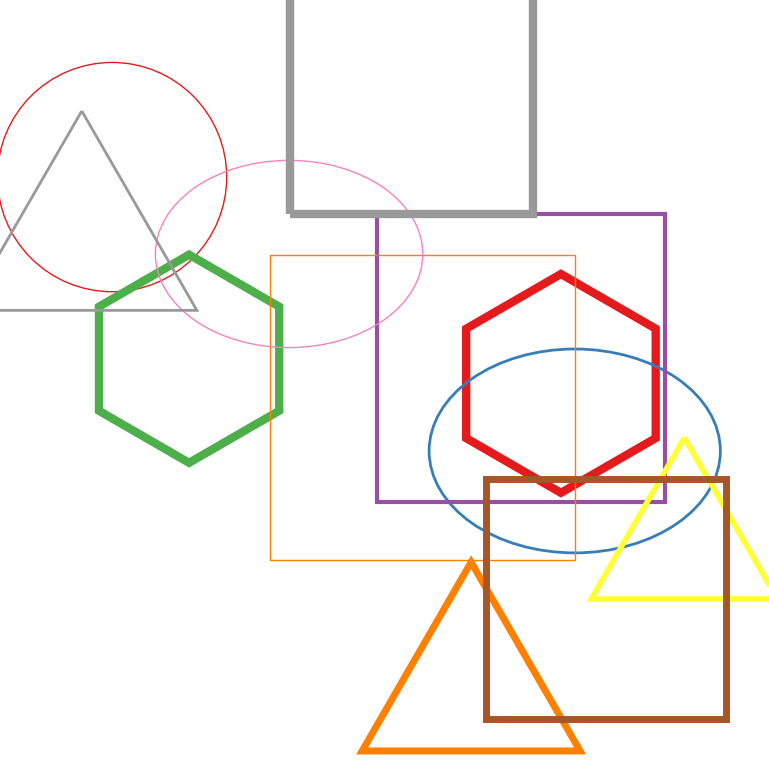[{"shape": "hexagon", "thickness": 3, "radius": 0.71, "center": [0.728, 0.502]}, {"shape": "circle", "thickness": 0.5, "radius": 0.74, "center": [0.146, 0.77]}, {"shape": "oval", "thickness": 1, "radius": 0.95, "center": [0.746, 0.414]}, {"shape": "hexagon", "thickness": 3, "radius": 0.68, "center": [0.246, 0.534]}, {"shape": "square", "thickness": 1.5, "radius": 0.93, "center": [0.677, 0.535]}, {"shape": "square", "thickness": 0.5, "radius": 0.99, "center": [0.549, 0.471]}, {"shape": "triangle", "thickness": 2.5, "radius": 0.82, "center": [0.612, 0.106]}, {"shape": "triangle", "thickness": 2, "radius": 0.7, "center": [0.889, 0.292]}, {"shape": "square", "thickness": 2.5, "radius": 0.78, "center": [0.787, 0.222]}, {"shape": "oval", "thickness": 0.5, "radius": 0.87, "center": [0.375, 0.67]}, {"shape": "triangle", "thickness": 1, "radius": 0.86, "center": [0.106, 0.683]}, {"shape": "square", "thickness": 3, "radius": 0.79, "center": [0.534, 0.881]}]